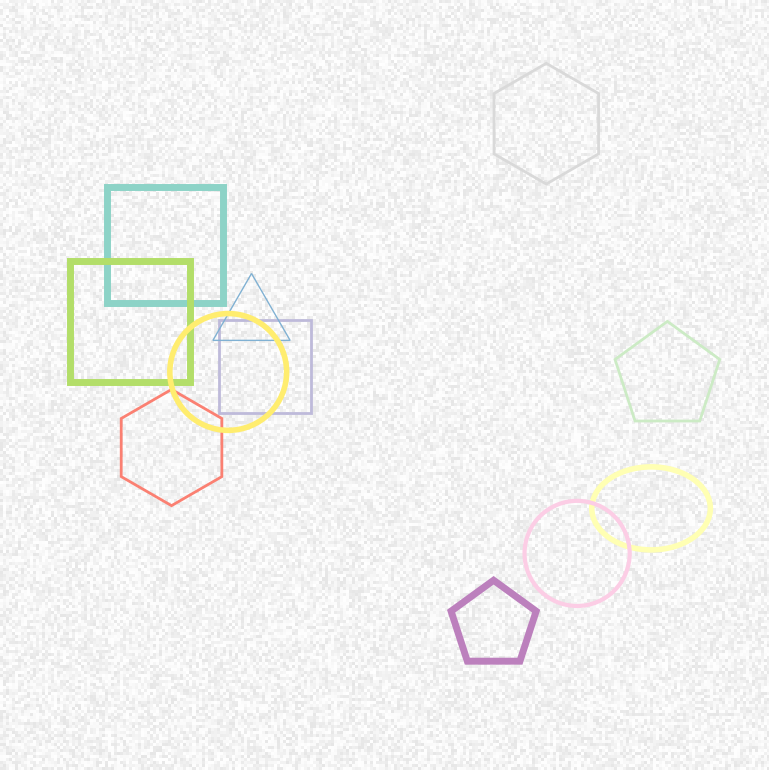[{"shape": "square", "thickness": 2.5, "radius": 0.38, "center": [0.215, 0.681]}, {"shape": "oval", "thickness": 2, "radius": 0.39, "center": [0.846, 0.34]}, {"shape": "square", "thickness": 1, "radius": 0.3, "center": [0.344, 0.524]}, {"shape": "hexagon", "thickness": 1, "radius": 0.38, "center": [0.223, 0.419]}, {"shape": "triangle", "thickness": 0.5, "radius": 0.29, "center": [0.327, 0.587]}, {"shape": "square", "thickness": 2.5, "radius": 0.39, "center": [0.169, 0.583]}, {"shape": "circle", "thickness": 1.5, "radius": 0.34, "center": [0.749, 0.281]}, {"shape": "hexagon", "thickness": 1, "radius": 0.39, "center": [0.709, 0.839]}, {"shape": "pentagon", "thickness": 2.5, "radius": 0.29, "center": [0.641, 0.188]}, {"shape": "pentagon", "thickness": 1, "radius": 0.36, "center": [0.867, 0.511]}, {"shape": "circle", "thickness": 2, "radius": 0.38, "center": [0.296, 0.517]}]